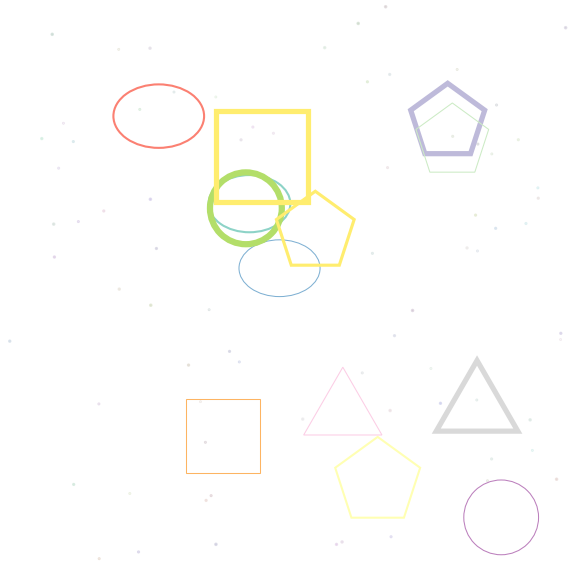[{"shape": "oval", "thickness": 1, "radius": 0.35, "center": [0.432, 0.646]}, {"shape": "pentagon", "thickness": 1, "radius": 0.39, "center": [0.654, 0.165]}, {"shape": "pentagon", "thickness": 2.5, "radius": 0.34, "center": [0.775, 0.788]}, {"shape": "oval", "thickness": 1, "radius": 0.39, "center": [0.275, 0.798]}, {"shape": "oval", "thickness": 0.5, "radius": 0.35, "center": [0.484, 0.535]}, {"shape": "square", "thickness": 0.5, "radius": 0.32, "center": [0.386, 0.244]}, {"shape": "circle", "thickness": 3, "radius": 0.31, "center": [0.426, 0.638]}, {"shape": "triangle", "thickness": 0.5, "radius": 0.39, "center": [0.594, 0.285]}, {"shape": "triangle", "thickness": 2.5, "radius": 0.41, "center": [0.826, 0.293]}, {"shape": "circle", "thickness": 0.5, "radius": 0.32, "center": [0.868, 0.103]}, {"shape": "pentagon", "thickness": 0.5, "radius": 0.33, "center": [0.783, 0.755]}, {"shape": "square", "thickness": 2.5, "radius": 0.4, "center": [0.454, 0.728]}, {"shape": "pentagon", "thickness": 1.5, "radius": 0.35, "center": [0.546, 0.597]}]